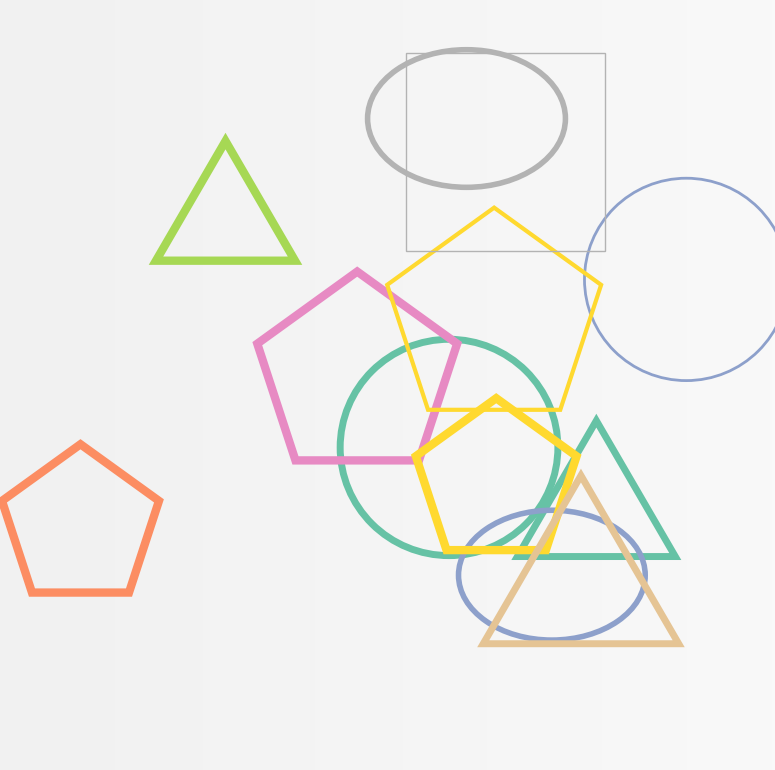[{"shape": "circle", "thickness": 2.5, "radius": 0.7, "center": [0.579, 0.419]}, {"shape": "triangle", "thickness": 2.5, "radius": 0.59, "center": [0.769, 0.336]}, {"shape": "pentagon", "thickness": 3, "radius": 0.53, "center": [0.104, 0.317]}, {"shape": "oval", "thickness": 2, "radius": 0.6, "center": [0.712, 0.253]}, {"shape": "circle", "thickness": 1, "radius": 0.66, "center": [0.886, 0.637]}, {"shape": "pentagon", "thickness": 3, "radius": 0.68, "center": [0.461, 0.512]}, {"shape": "triangle", "thickness": 3, "radius": 0.52, "center": [0.291, 0.713]}, {"shape": "pentagon", "thickness": 3, "radius": 0.55, "center": [0.64, 0.374]}, {"shape": "pentagon", "thickness": 1.5, "radius": 0.73, "center": [0.638, 0.585]}, {"shape": "triangle", "thickness": 2.5, "radius": 0.73, "center": [0.75, 0.237]}, {"shape": "square", "thickness": 0.5, "radius": 0.64, "center": [0.652, 0.802]}, {"shape": "oval", "thickness": 2, "radius": 0.64, "center": [0.602, 0.846]}]